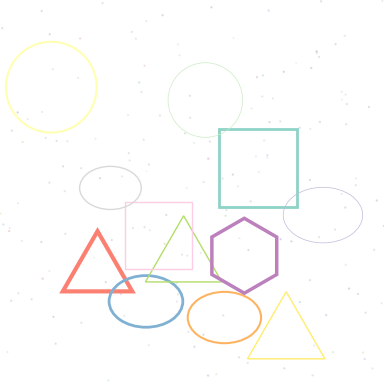[{"shape": "square", "thickness": 2, "radius": 0.51, "center": [0.67, 0.563]}, {"shape": "circle", "thickness": 1.5, "radius": 0.59, "center": [0.133, 0.774]}, {"shape": "oval", "thickness": 0.5, "radius": 0.52, "center": [0.839, 0.441]}, {"shape": "triangle", "thickness": 3, "radius": 0.52, "center": [0.253, 0.295]}, {"shape": "oval", "thickness": 2, "radius": 0.48, "center": [0.379, 0.217]}, {"shape": "oval", "thickness": 1.5, "radius": 0.48, "center": [0.583, 0.175]}, {"shape": "triangle", "thickness": 1, "radius": 0.57, "center": [0.477, 0.325]}, {"shape": "square", "thickness": 1, "radius": 0.43, "center": [0.411, 0.388]}, {"shape": "oval", "thickness": 1, "radius": 0.4, "center": [0.287, 0.512]}, {"shape": "hexagon", "thickness": 2.5, "radius": 0.49, "center": [0.635, 0.336]}, {"shape": "circle", "thickness": 0.5, "radius": 0.48, "center": [0.534, 0.74]}, {"shape": "triangle", "thickness": 1, "radius": 0.58, "center": [0.743, 0.126]}]